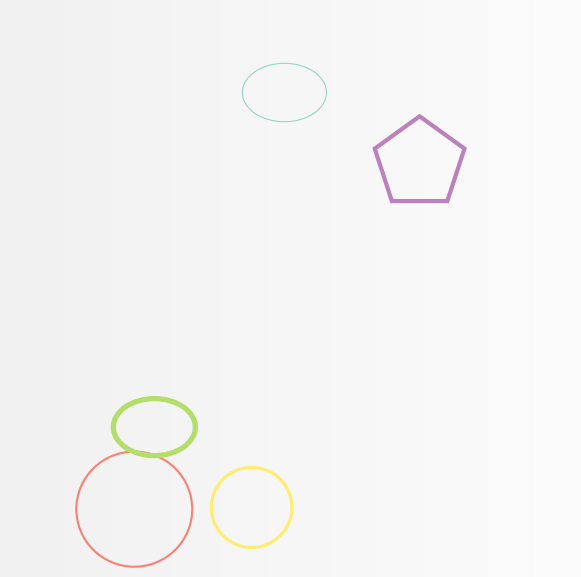[{"shape": "oval", "thickness": 0.5, "radius": 0.36, "center": [0.489, 0.839]}, {"shape": "circle", "thickness": 1, "radius": 0.5, "center": [0.231, 0.117]}, {"shape": "oval", "thickness": 2.5, "radius": 0.35, "center": [0.266, 0.26]}, {"shape": "pentagon", "thickness": 2, "radius": 0.41, "center": [0.722, 0.717]}, {"shape": "circle", "thickness": 1.5, "radius": 0.35, "center": [0.433, 0.12]}]